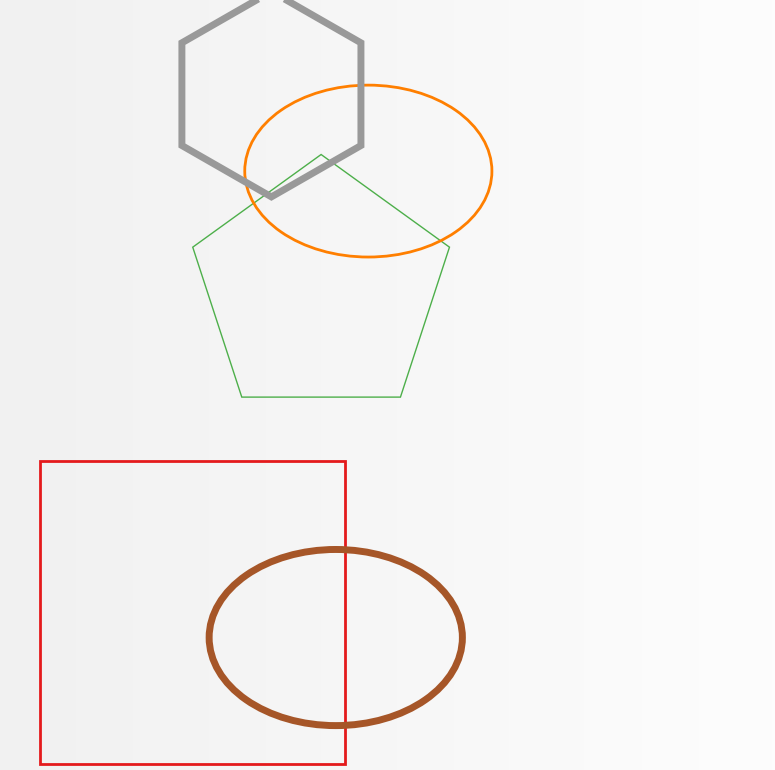[{"shape": "square", "thickness": 1, "radius": 0.98, "center": [0.249, 0.205]}, {"shape": "pentagon", "thickness": 0.5, "radius": 0.87, "center": [0.414, 0.625]}, {"shape": "oval", "thickness": 1, "radius": 0.8, "center": [0.475, 0.778]}, {"shape": "oval", "thickness": 2.5, "radius": 0.82, "center": [0.433, 0.172]}, {"shape": "hexagon", "thickness": 2.5, "radius": 0.67, "center": [0.35, 0.878]}]